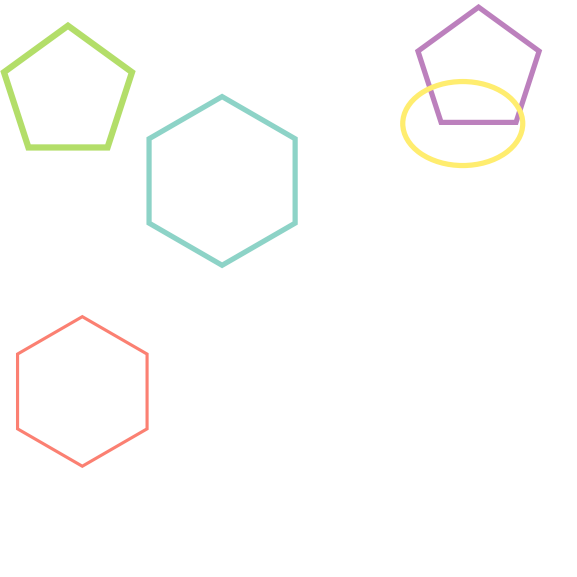[{"shape": "hexagon", "thickness": 2.5, "radius": 0.73, "center": [0.385, 0.686]}, {"shape": "hexagon", "thickness": 1.5, "radius": 0.65, "center": [0.143, 0.321]}, {"shape": "pentagon", "thickness": 3, "radius": 0.58, "center": [0.118, 0.838]}, {"shape": "pentagon", "thickness": 2.5, "radius": 0.55, "center": [0.829, 0.876]}, {"shape": "oval", "thickness": 2.5, "radius": 0.52, "center": [0.801, 0.785]}]